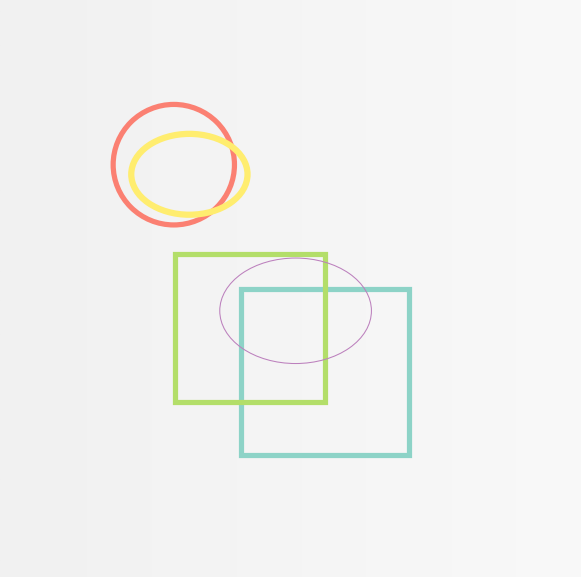[{"shape": "square", "thickness": 2.5, "radius": 0.72, "center": [0.559, 0.355]}, {"shape": "circle", "thickness": 2.5, "radius": 0.52, "center": [0.299, 0.714]}, {"shape": "square", "thickness": 2.5, "radius": 0.64, "center": [0.431, 0.431]}, {"shape": "oval", "thickness": 0.5, "radius": 0.65, "center": [0.509, 0.461]}, {"shape": "oval", "thickness": 3, "radius": 0.5, "center": [0.326, 0.697]}]